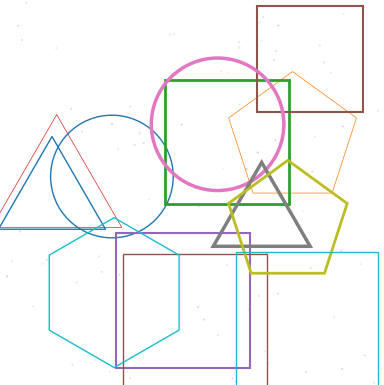[{"shape": "triangle", "thickness": 1, "radius": 0.8, "center": [0.135, 0.485]}, {"shape": "circle", "thickness": 1, "radius": 0.8, "center": [0.291, 0.542]}, {"shape": "pentagon", "thickness": 0.5, "radius": 0.87, "center": [0.76, 0.64]}, {"shape": "square", "thickness": 2, "radius": 0.81, "center": [0.59, 0.632]}, {"shape": "triangle", "thickness": 0.5, "radius": 0.98, "center": [0.147, 0.507]}, {"shape": "square", "thickness": 1.5, "radius": 0.87, "center": [0.476, 0.22]}, {"shape": "square", "thickness": 1, "radius": 0.93, "center": [0.506, 0.154]}, {"shape": "square", "thickness": 1.5, "radius": 0.69, "center": [0.805, 0.846]}, {"shape": "circle", "thickness": 2.5, "radius": 0.86, "center": [0.565, 0.677]}, {"shape": "triangle", "thickness": 2.5, "radius": 0.73, "center": [0.68, 0.433]}, {"shape": "pentagon", "thickness": 2, "radius": 0.81, "center": [0.748, 0.421]}, {"shape": "hexagon", "thickness": 1, "radius": 0.97, "center": [0.297, 0.24]}, {"shape": "square", "thickness": 1, "radius": 0.92, "center": [0.797, 0.161]}]